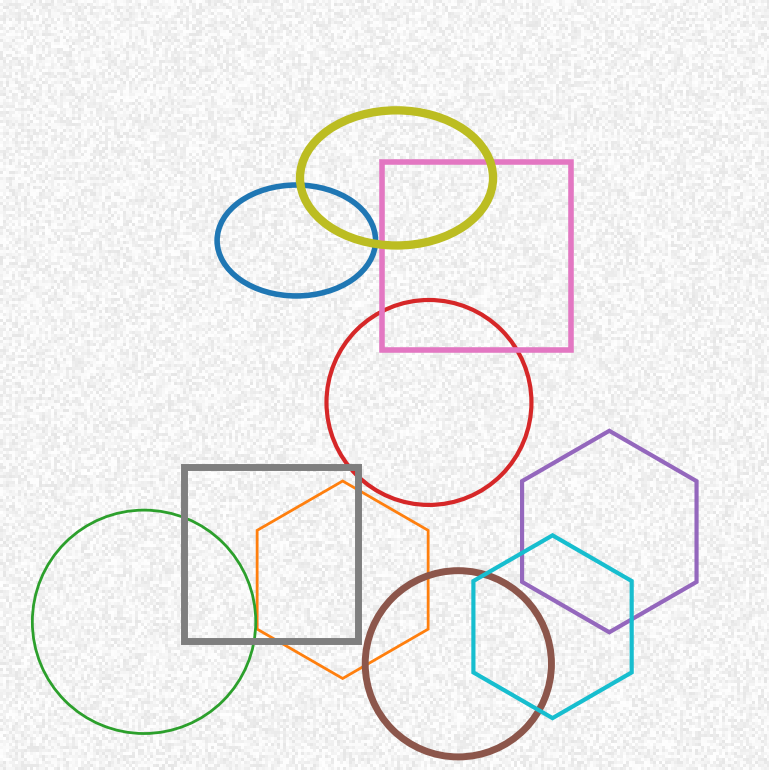[{"shape": "oval", "thickness": 2, "radius": 0.51, "center": [0.385, 0.688]}, {"shape": "hexagon", "thickness": 1, "radius": 0.64, "center": [0.445, 0.247]}, {"shape": "circle", "thickness": 1, "radius": 0.73, "center": [0.187, 0.192]}, {"shape": "circle", "thickness": 1.5, "radius": 0.67, "center": [0.557, 0.477]}, {"shape": "hexagon", "thickness": 1.5, "radius": 0.65, "center": [0.791, 0.31]}, {"shape": "circle", "thickness": 2.5, "radius": 0.6, "center": [0.595, 0.138]}, {"shape": "square", "thickness": 2, "radius": 0.61, "center": [0.619, 0.668]}, {"shape": "square", "thickness": 2.5, "radius": 0.57, "center": [0.352, 0.28]}, {"shape": "oval", "thickness": 3, "radius": 0.63, "center": [0.515, 0.769]}, {"shape": "hexagon", "thickness": 1.5, "radius": 0.59, "center": [0.718, 0.186]}]